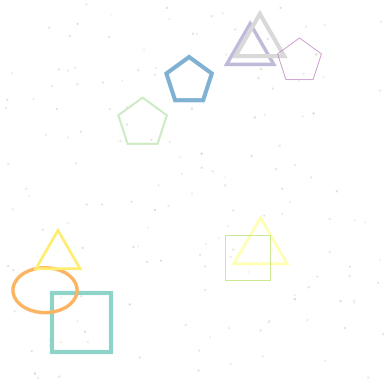[{"shape": "square", "thickness": 3, "radius": 0.38, "center": [0.212, 0.163]}, {"shape": "triangle", "thickness": 2, "radius": 0.4, "center": [0.677, 0.355]}, {"shape": "triangle", "thickness": 2.5, "radius": 0.35, "center": [0.65, 0.868]}, {"shape": "pentagon", "thickness": 3, "radius": 0.31, "center": [0.491, 0.79]}, {"shape": "oval", "thickness": 2.5, "radius": 0.42, "center": [0.117, 0.246]}, {"shape": "square", "thickness": 0.5, "radius": 0.29, "center": [0.643, 0.332]}, {"shape": "triangle", "thickness": 3, "radius": 0.37, "center": [0.675, 0.891]}, {"shape": "pentagon", "thickness": 0.5, "radius": 0.3, "center": [0.778, 0.841]}, {"shape": "pentagon", "thickness": 1.5, "radius": 0.33, "center": [0.37, 0.68]}, {"shape": "triangle", "thickness": 2, "radius": 0.33, "center": [0.151, 0.335]}]